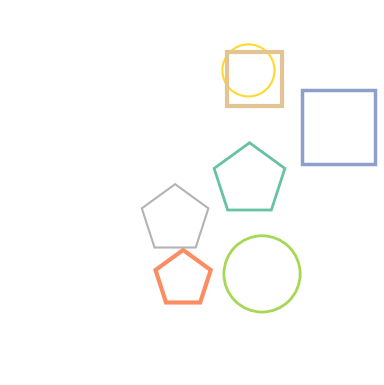[{"shape": "pentagon", "thickness": 2, "radius": 0.48, "center": [0.648, 0.533]}, {"shape": "pentagon", "thickness": 3, "radius": 0.38, "center": [0.476, 0.275]}, {"shape": "square", "thickness": 2.5, "radius": 0.48, "center": [0.879, 0.67]}, {"shape": "circle", "thickness": 2, "radius": 0.5, "center": [0.681, 0.289]}, {"shape": "circle", "thickness": 1.5, "radius": 0.34, "center": [0.645, 0.817]}, {"shape": "square", "thickness": 3, "radius": 0.35, "center": [0.661, 0.794]}, {"shape": "pentagon", "thickness": 1.5, "radius": 0.45, "center": [0.455, 0.431]}]